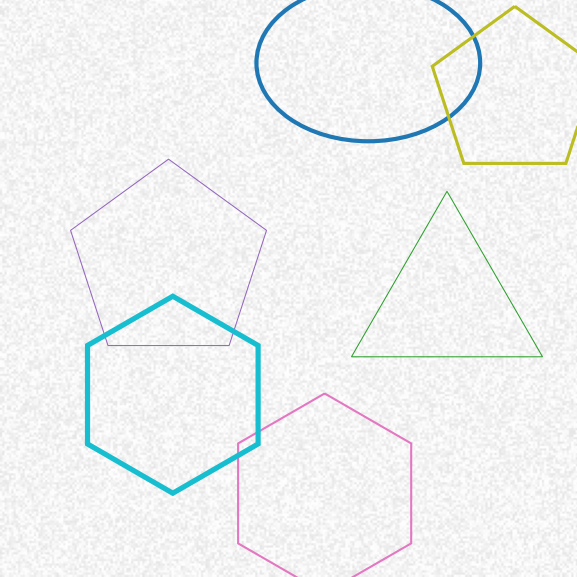[{"shape": "oval", "thickness": 2, "radius": 0.97, "center": [0.638, 0.89]}, {"shape": "triangle", "thickness": 0.5, "radius": 0.96, "center": [0.774, 0.477]}, {"shape": "pentagon", "thickness": 0.5, "radius": 0.89, "center": [0.292, 0.545]}, {"shape": "hexagon", "thickness": 1, "radius": 0.87, "center": [0.562, 0.145]}, {"shape": "pentagon", "thickness": 1.5, "radius": 0.75, "center": [0.892, 0.838]}, {"shape": "hexagon", "thickness": 2.5, "radius": 0.85, "center": [0.299, 0.316]}]